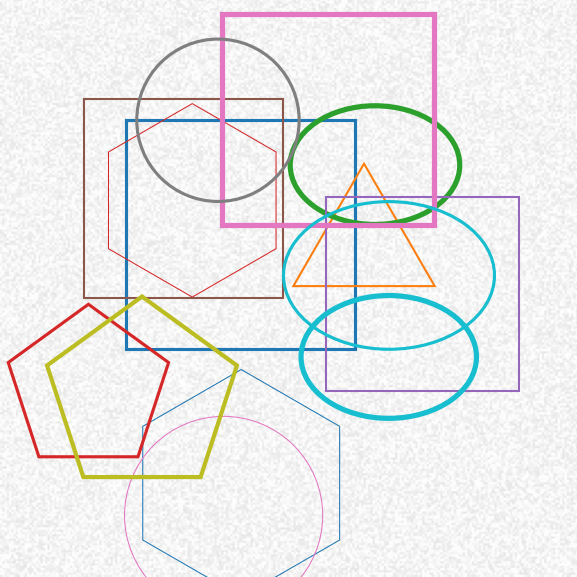[{"shape": "square", "thickness": 1.5, "radius": 0.99, "center": [0.416, 0.593]}, {"shape": "hexagon", "thickness": 0.5, "radius": 0.98, "center": [0.418, 0.162]}, {"shape": "triangle", "thickness": 1, "radius": 0.71, "center": [0.63, 0.574]}, {"shape": "oval", "thickness": 2.5, "radius": 0.73, "center": [0.649, 0.713]}, {"shape": "hexagon", "thickness": 0.5, "radius": 0.84, "center": [0.333, 0.652]}, {"shape": "pentagon", "thickness": 1.5, "radius": 0.73, "center": [0.153, 0.326]}, {"shape": "square", "thickness": 1, "radius": 0.84, "center": [0.731, 0.49]}, {"shape": "square", "thickness": 1, "radius": 0.86, "center": [0.318, 0.655]}, {"shape": "circle", "thickness": 0.5, "radius": 0.86, "center": [0.387, 0.107]}, {"shape": "square", "thickness": 2.5, "radius": 0.91, "center": [0.568, 0.793]}, {"shape": "circle", "thickness": 1.5, "radius": 0.7, "center": [0.377, 0.791]}, {"shape": "pentagon", "thickness": 2, "radius": 0.86, "center": [0.246, 0.313]}, {"shape": "oval", "thickness": 2.5, "radius": 0.76, "center": [0.673, 0.381]}, {"shape": "oval", "thickness": 1.5, "radius": 0.91, "center": [0.674, 0.522]}]